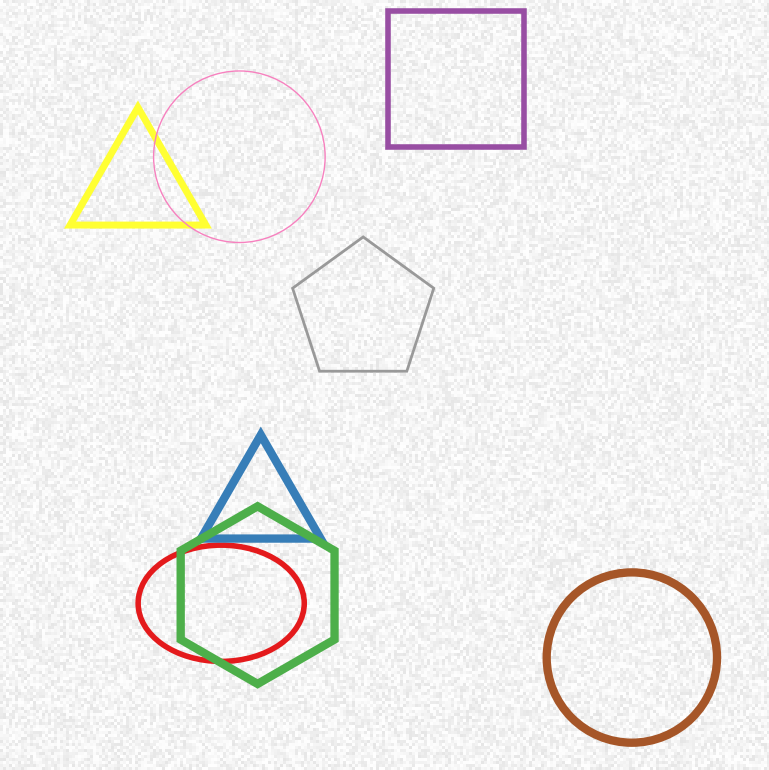[{"shape": "oval", "thickness": 2, "radius": 0.54, "center": [0.287, 0.217]}, {"shape": "triangle", "thickness": 3, "radius": 0.45, "center": [0.339, 0.345]}, {"shape": "hexagon", "thickness": 3, "radius": 0.58, "center": [0.335, 0.227]}, {"shape": "square", "thickness": 2, "radius": 0.44, "center": [0.592, 0.898]}, {"shape": "triangle", "thickness": 2.5, "radius": 0.51, "center": [0.179, 0.759]}, {"shape": "circle", "thickness": 3, "radius": 0.55, "center": [0.821, 0.146]}, {"shape": "circle", "thickness": 0.5, "radius": 0.56, "center": [0.311, 0.796]}, {"shape": "pentagon", "thickness": 1, "radius": 0.48, "center": [0.472, 0.596]}]